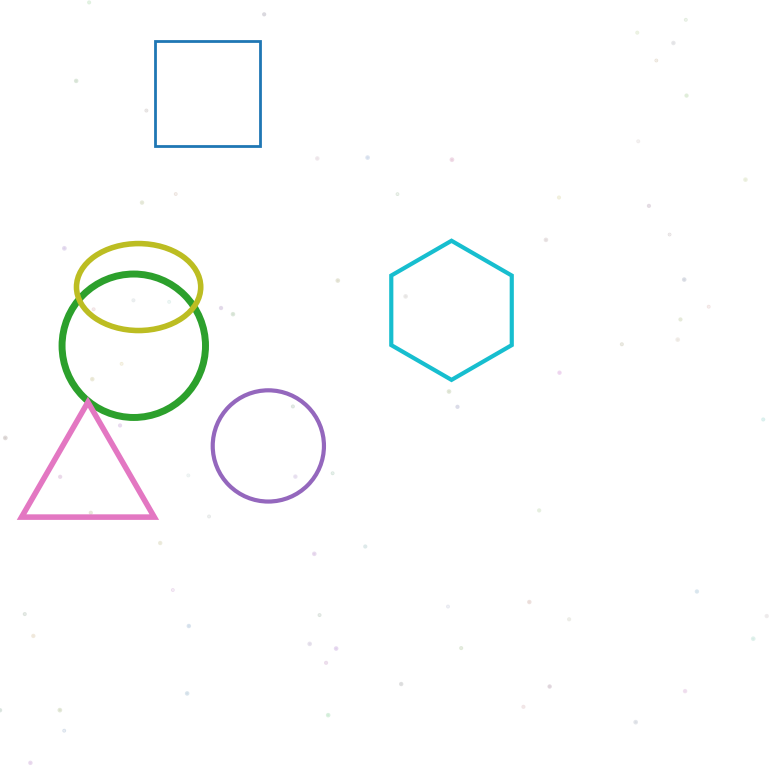[{"shape": "square", "thickness": 1, "radius": 0.34, "center": [0.27, 0.878]}, {"shape": "circle", "thickness": 2.5, "radius": 0.47, "center": [0.174, 0.551]}, {"shape": "circle", "thickness": 1.5, "radius": 0.36, "center": [0.348, 0.421]}, {"shape": "triangle", "thickness": 2, "radius": 0.5, "center": [0.114, 0.378]}, {"shape": "oval", "thickness": 2, "radius": 0.4, "center": [0.18, 0.627]}, {"shape": "hexagon", "thickness": 1.5, "radius": 0.45, "center": [0.586, 0.597]}]